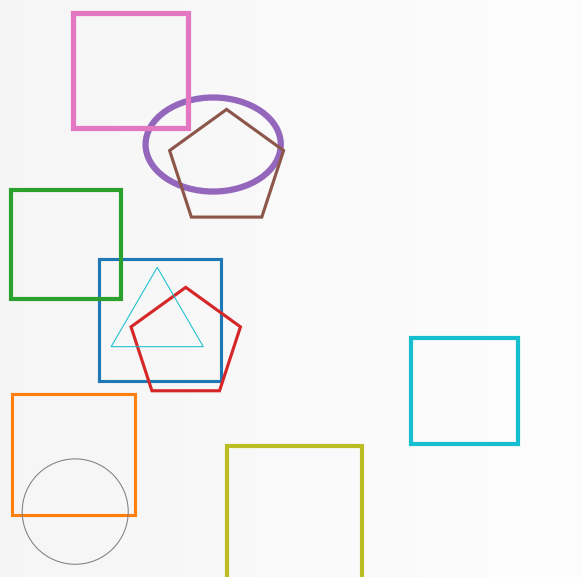[{"shape": "square", "thickness": 1.5, "radius": 0.53, "center": [0.276, 0.445]}, {"shape": "square", "thickness": 1.5, "radius": 0.53, "center": [0.126, 0.212]}, {"shape": "square", "thickness": 2, "radius": 0.47, "center": [0.113, 0.576]}, {"shape": "pentagon", "thickness": 1.5, "radius": 0.49, "center": [0.32, 0.403]}, {"shape": "oval", "thickness": 3, "radius": 0.58, "center": [0.367, 0.749]}, {"shape": "pentagon", "thickness": 1.5, "radius": 0.52, "center": [0.39, 0.707]}, {"shape": "square", "thickness": 2.5, "radius": 0.5, "center": [0.225, 0.877]}, {"shape": "circle", "thickness": 0.5, "radius": 0.46, "center": [0.129, 0.113]}, {"shape": "square", "thickness": 2, "radius": 0.58, "center": [0.507, 0.11]}, {"shape": "square", "thickness": 2, "radius": 0.46, "center": [0.8, 0.322]}, {"shape": "triangle", "thickness": 0.5, "radius": 0.46, "center": [0.271, 0.445]}]